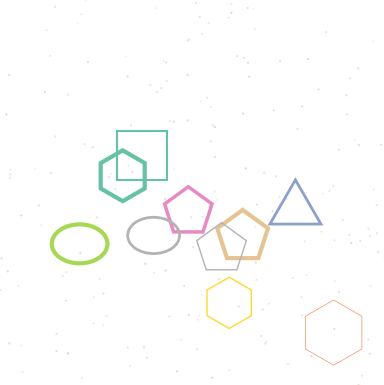[{"shape": "square", "thickness": 1.5, "radius": 0.32, "center": [0.368, 0.596]}, {"shape": "hexagon", "thickness": 3, "radius": 0.33, "center": [0.319, 0.544]}, {"shape": "hexagon", "thickness": 0.5, "radius": 0.42, "center": [0.867, 0.136]}, {"shape": "triangle", "thickness": 2, "radius": 0.38, "center": [0.767, 0.456]}, {"shape": "pentagon", "thickness": 2.5, "radius": 0.32, "center": [0.489, 0.45]}, {"shape": "oval", "thickness": 3, "radius": 0.36, "center": [0.207, 0.367]}, {"shape": "hexagon", "thickness": 1, "radius": 0.33, "center": [0.595, 0.213]}, {"shape": "pentagon", "thickness": 3, "radius": 0.35, "center": [0.63, 0.386]}, {"shape": "pentagon", "thickness": 1, "radius": 0.34, "center": [0.575, 0.354]}, {"shape": "oval", "thickness": 2, "radius": 0.34, "center": [0.399, 0.388]}]